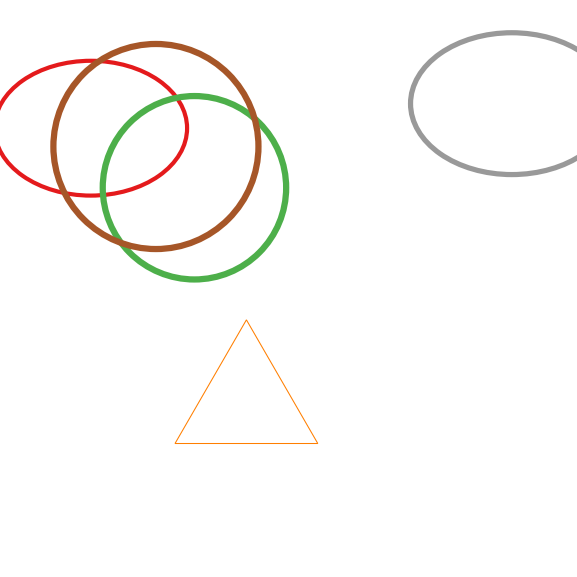[{"shape": "oval", "thickness": 2, "radius": 0.83, "center": [0.157, 0.777]}, {"shape": "circle", "thickness": 3, "radius": 0.79, "center": [0.337, 0.674]}, {"shape": "triangle", "thickness": 0.5, "radius": 0.71, "center": [0.427, 0.303]}, {"shape": "circle", "thickness": 3, "radius": 0.89, "center": [0.27, 0.745]}, {"shape": "oval", "thickness": 2.5, "radius": 0.88, "center": [0.886, 0.82]}]